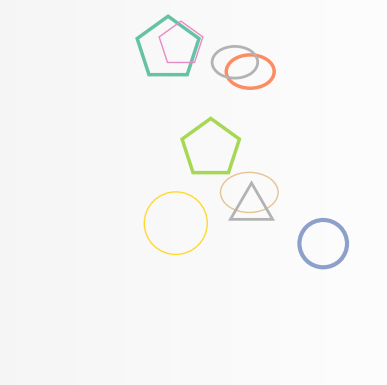[{"shape": "pentagon", "thickness": 2.5, "radius": 0.42, "center": [0.434, 0.874]}, {"shape": "oval", "thickness": 2.5, "radius": 0.31, "center": [0.646, 0.814]}, {"shape": "circle", "thickness": 3, "radius": 0.31, "center": [0.834, 0.367]}, {"shape": "pentagon", "thickness": 1, "radius": 0.3, "center": [0.467, 0.886]}, {"shape": "pentagon", "thickness": 2.5, "radius": 0.39, "center": [0.544, 0.615]}, {"shape": "circle", "thickness": 1, "radius": 0.41, "center": [0.454, 0.42]}, {"shape": "oval", "thickness": 1, "radius": 0.37, "center": [0.643, 0.5]}, {"shape": "triangle", "thickness": 2, "radius": 0.31, "center": [0.649, 0.462]}, {"shape": "oval", "thickness": 2, "radius": 0.29, "center": [0.606, 0.838]}]